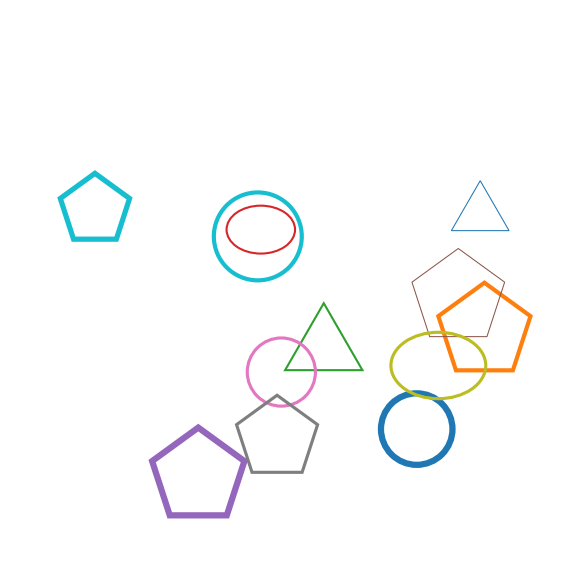[{"shape": "triangle", "thickness": 0.5, "radius": 0.29, "center": [0.832, 0.629]}, {"shape": "circle", "thickness": 3, "radius": 0.31, "center": [0.722, 0.256]}, {"shape": "pentagon", "thickness": 2, "radius": 0.42, "center": [0.839, 0.426]}, {"shape": "triangle", "thickness": 1, "radius": 0.39, "center": [0.561, 0.397]}, {"shape": "oval", "thickness": 1, "radius": 0.3, "center": [0.452, 0.602]}, {"shape": "pentagon", "thickness": 3, "radius": 0.42, "center": [0.343, 0.175]}, {"shape": "pentagon", "thickness": 0.5, "radius": 0.42, "center": [0.794, 0.484]}, {"shape": "circle", "thickness": 1.5, "radius": 0.3, "center": [0.487, 0.355]}, {"shape": "pentagon", "thickness": 1.5, "radius": 0.37, "center": [0.48, 0.241]}, {"shape": "oval", "thickness": 1.5, "radius": 0.41, "center": [0.759, 0.366]}, {"shape": "circle", "thickness": 2, "radius": 0.38, "center": [0.446, 0.59]}, {"shape": "pentagon", "thickness": 2.5, "radius": 0.32, "center": [0.164, 0.636]}]